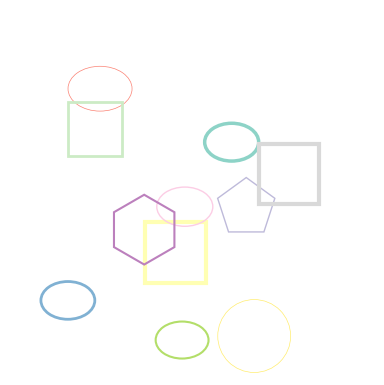[{"shape": "oval", "thickness": 2.5, "radius": 0.35, "center": [0.602, 0.631]}, {"shape": "square", "thickness": 3, "radius": 0.4, "center": [0.455, 0.345]}, {"shape": "pentagon", "thickness": 1, "radius": 0.39, "center": [0.64, 0.461]}, {"shape": "oval", "thickness": 0.5, "radius": 0.42, "center": [0.26, 0.77]}, {"shape": "oval", "thickness": 2, "radius": 0.35, "center": [0.176, 0.22]}, {"shape": "oval", "thickness": 1.5, "radius": 0.34, "center": [0.473, 0.117]}, {"shape": "oval", "thickness": 1, "radius": 0.36, "center": [0.48, 0.463]}, {"shape": "square", "thickness": 3, "radius": 0.39, "center": [0.751, 0.549]}, {"shape": "hexagon", "thickness": 1.5, "radius": 0.45, "center": [0.375, 0.404]}, {"shape": "square", "thickness": 2, "radius": 0.35, "center": [0.247, 0.664]}, {"shape": "circle", "thickness": 0.5, "radius": 0.47, "center": [0.66, 0.127]}]